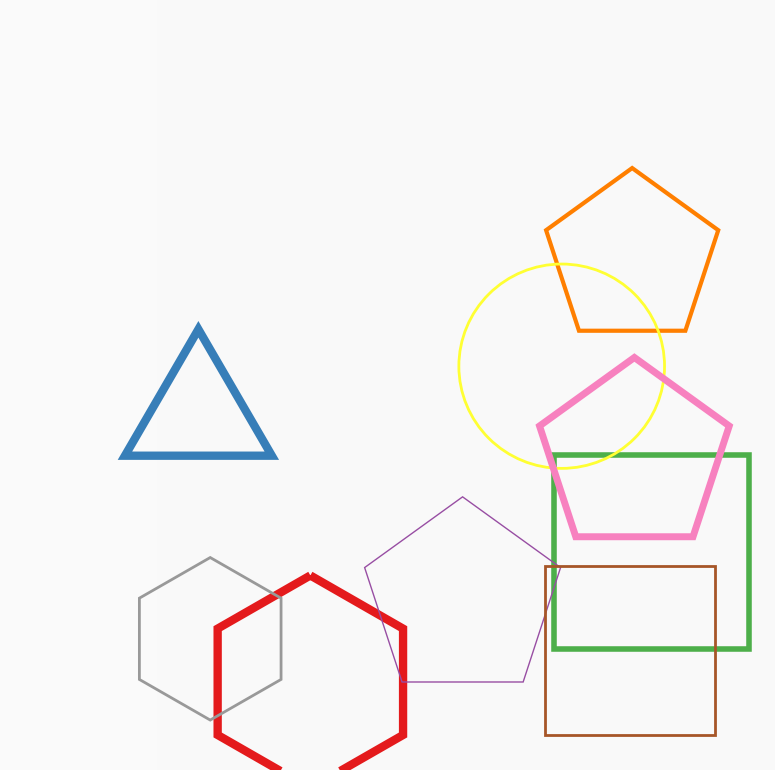[{"shape": "hexagon", "thickness": 3, "radius": 0.69, "center": [0.4, 0.115]}, {"shape": "triangle", "thickness": 3, "radius": 0.55, "center": [0.256, 0.463]}, {"shape": "square", "thickness": 2, "radius": 0.63, "center": [0.841, 0.283]}, {"shape": "pentagon", "thickness": 0.5, "radius": 0.66, "center": [0.597, 0.222]}, {"shape": "pentagon", "thickness": 1.5, "radius": 0.58, "center": [0.816, 0.665]}, {"shape": "circle", "thickness": 1, "radius": 0.66, "center": [0.725, 0.524]}, {"shape": "square", "thickness": 1, "radius": 0.55, "center": [0.813, 0.155]}, {"shape": "pentagon", "thickness": 2.5, "radius": 0.64, "center": [0.819, 0.407]}, {"shape": "hexagon", "thickness": 1, "radius": 0.53, "center": [0.271, 0.17]}]